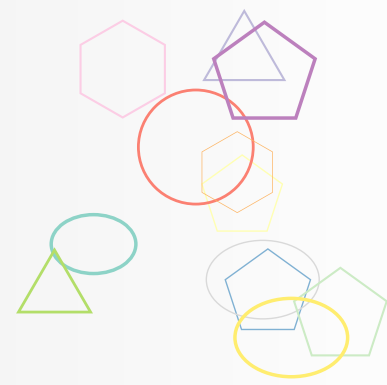[{"shape": "oval", "thickness": 2.5, "radius": 0.55, "center": [0.241, 0.366]}, {"shape": "pentagon", "thickness": 1, "radius": 0.55, "center": [0.625, 0.488]}, {"shape": "triangle", "thickness": 1.5, "radius": 0.6, "center": [0.63, 0.852]}, {"shape": "circle", "thickness": 2, "radius": 0.74, "center": [0.505, 0.618]}, {"shape": "pentagon", "thickness": 1, "radius": 0.58, "center": [0.691, 0.238]}, {"shape": "hexagon", "thickness": 0.5, "radius": 0.53, "center": [0.612, 0.553]}, {"shape": "triangle", "thickness": 2, "radius": 0.54, "center": [0.141, 0.243]}, {"shape": "hexagon", "thickness": 1.5, "radius": 0.63, "center": [0.317, 0.821]}, {"shape": "oval", "thickness": 1, "radius": 0.73, "center": [0.678, 0.274]}, {"shape": "pentagon", "thickness": 2.5, "radius": 0.69, "center": [0.682, 0.805]}, {"shape": "pentagon", "thickness": 1.5, "radius": 0.63, "center": [0.878, 0.179]}, {"shape": "oval", "thickness": 2.5, "radius": 0.73, "center": [0.752, 0.123]}]